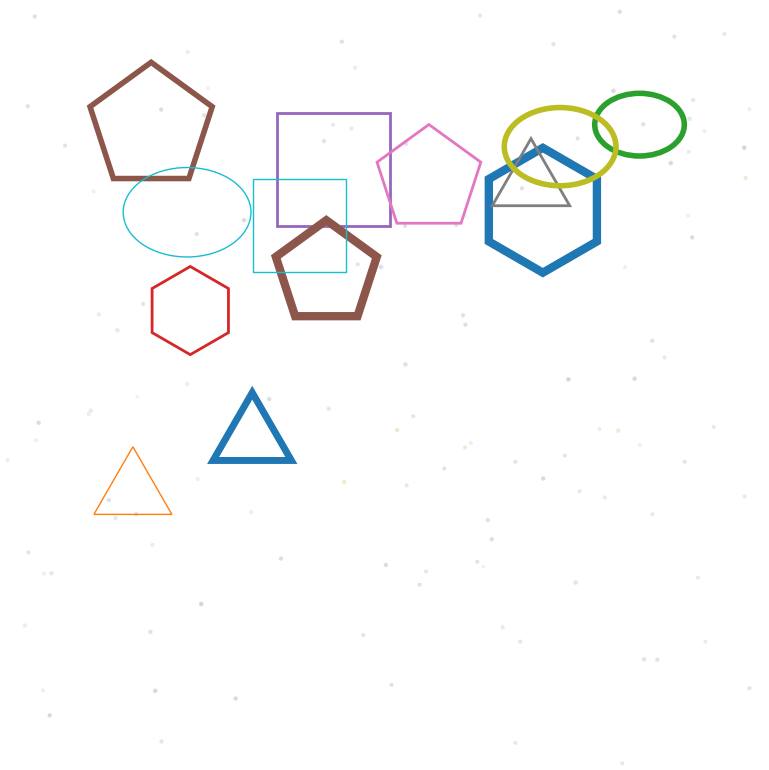[{"shape": "triangle", "thickness": 2.5, "radius": 0.29, "center": [0.328, 0.431]}, {"shape": "hexagon", "thickness": 3, "radius": 0.41, "center": [0.705, 0.727]}, {"shape": "triangle", "thickness": 0.5, "radius": 0.29, "center": [0.173, 0.361]}, {"shape": "oval", "thickness": 2, "radius": 0.29, "center": [0.831, 0.838]}, {"shape": "hexagon", "thickness": 1, "radius": 0.29, "center": [0.247, 0.597]}, {"shape": "square", "thickness": 1, "radius": 0.37, "center": [0.433, 0.779]}, {"shape": "pentagon", "thickness": 3, "radius": 0.34, "center": [0.424, 0.645]}, {"shape": "pentagon", "thickness": 2, "radius": 0.42, "center": [0.196, 0.836]}, {"shape": "pentagon", "thickness": 1, "radius": 0.35, "center": [0.557, 0.767]}, {"shape": "triangle", "thickness": 1, "radius": 0.29, "center": [0.69, 0.762]}, {"shape": "oval", "thickness": 2, "radius": 0.36, "center": [0.727, 0.81]}, {"shape": "square", "thickness": 0.5, "radius": 0.3, "center": [0.389, 0.707]}, {"shape": "oval", "thickness": 0.5, "radius": 0.41, "center": [0.243, 0.724]}]